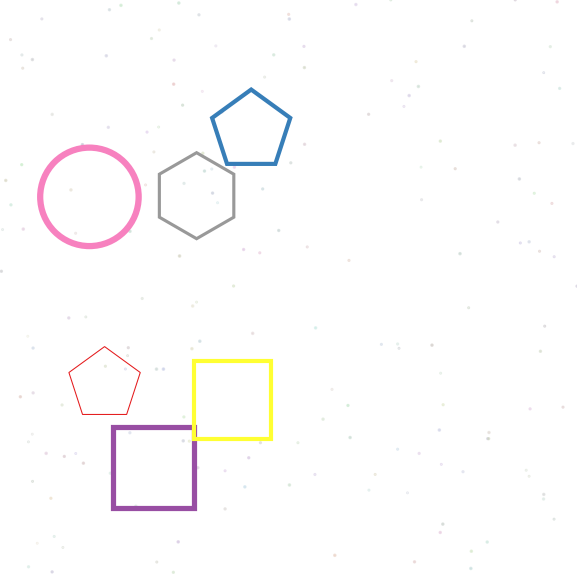[{"shape": "pentagon", "thickness": 0.5, "radius": 0.32, "center": [0.181, 0.334]}, {"shape": "pentagon", "thickness": 2, "radius": 0.36, "center": [0.435, 0.773]}, {"shape": "square", "thickness": 2.5, "radius": 0.35, "center": [0.266, 0.189]}, {"shape": "square", "thickness": 2, "radius": 0.34, "center": [0.403, 0.306]}, {"shape": "circle", "thickness": 3, "radius": 0.43, "center": [0.155, 0.658]}, {"shape": "hexagon", "thickness": 1.5, "radius": 0.37, "center": [0.34, 0.66]}]